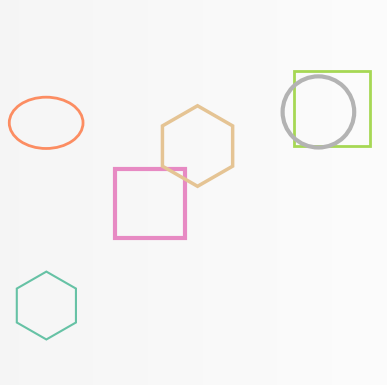[{"shape": "hexagon", "thickness": 1.5, "radius": 0.44, "center": [0.12, 0.206]}, {"shape": "oval", "thickness": 2, "radius": 0.48, "center": [0.119, 0.681]}, {"shape": "square", "thickness": 3, "radius": 0.45, "center": [0.387, 0.472]}, {"shape": "square", "thickness": 2, "radius": 0.49, "center": [0.857, 0.718]}, {"shape": "hexagon", "thickness": 2.5, "radius": 0.52, "center": [0.51, 0.621]}, {"shape": "circle", "thickness": 3, "radius": 0.46, "center": [0.822, 0.709]}]